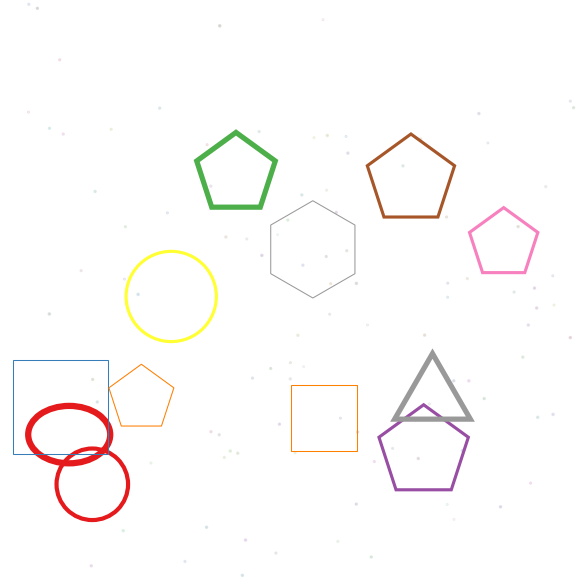[{"shape": "oval", "thickness": 3, "radius": 0.36, "center": [0.12, 0.247]}, {"shape": "circle", "thickness": 2, "radius": 0.31, "center": [0.16, 0.161]}, {"shape": "square", "thickness": 0.5, "radius": 0.41, "center": [0.105, 0.294]}, {"shape": "pentagon", "thickness": 2.5, "radius": 0.36, "center": [0.409, 0.698]}, {"shape": "pentagon", "thickness": 1.5, "radius": 0.41, "center": [0.734, 0.217]}, {"shape": "square", "thickness": 0.5, "radius": 0.29, "center": [0.561, 0.276]}, {"shape": "pentagon", "thickness": 0.5, "radius": 0.3, "center": [0.245, 0.309]}, {"shape": "circle", "thickness": 1.5, "radius": 0.39, "center": [0.296, 0.486]}, {"shape": "pentagon", "thickness": 1.5, "radius": 0.4, "center": [0.712, 0.688]}, {"shape": "pentagon", "thickness": 1.5, "radius": 0.31, "center": [0.872, 0.577]}, {"shape": "hexagon", "thickness": 0.5, "radius": 0.42, "center": [0.542, 0.567]}, {"shape": "triangle", "thickness": 2.5, "radius": 0.38, "center": [0.749, 0.311]}]